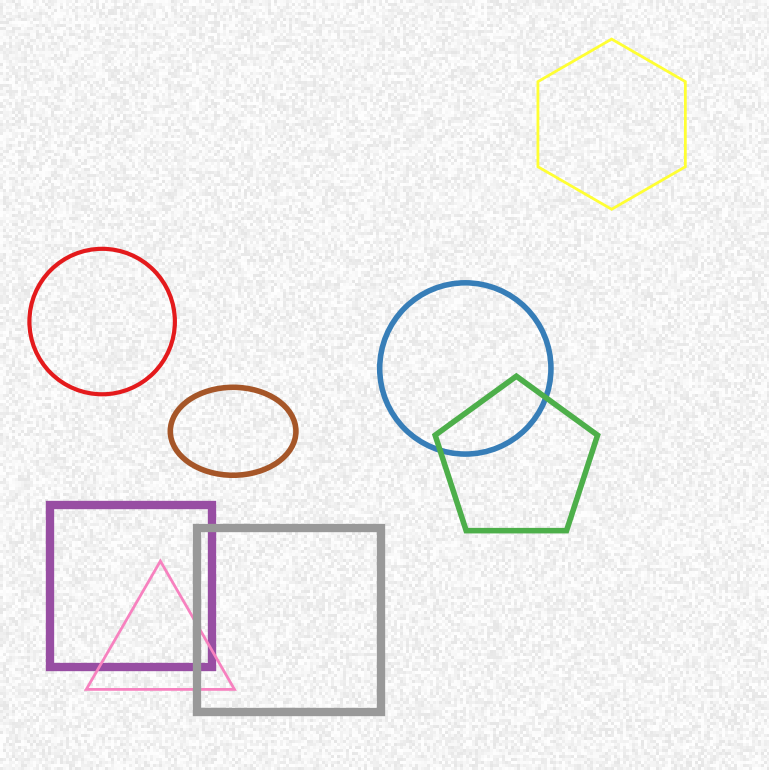[{"shape": "circle", "thickness": 1.5, "radius": 0.47, "center": [0.133, 0.582]}, {"shape": "circle", "thickness": 2, "radius": 0.56, "center": [0.604, 0.522]}, {"shape": "pentagon", "thickness": 2, "radius": 0.55, "center": [0.671, 0.401]}, {"shape": "square", "thickness": 3, "radius": 0.53, "center": [0.17, 0.239]}, {"shape": "hexagon", "thickness": 1, "radius": 0.55, "center": [0.794, 0.839]}, {"shape": "oval", "thickness": 2, "radius": 0.41, "center": [0.303, 0.44]}, {"shape": "triangle", "thickness": 1, "radius": 0.56, "center": [0.208, 0.16]}, {"shape": "square", "thickness": 3, "radius": 0.6, "center": [0.376, 0.195]}]